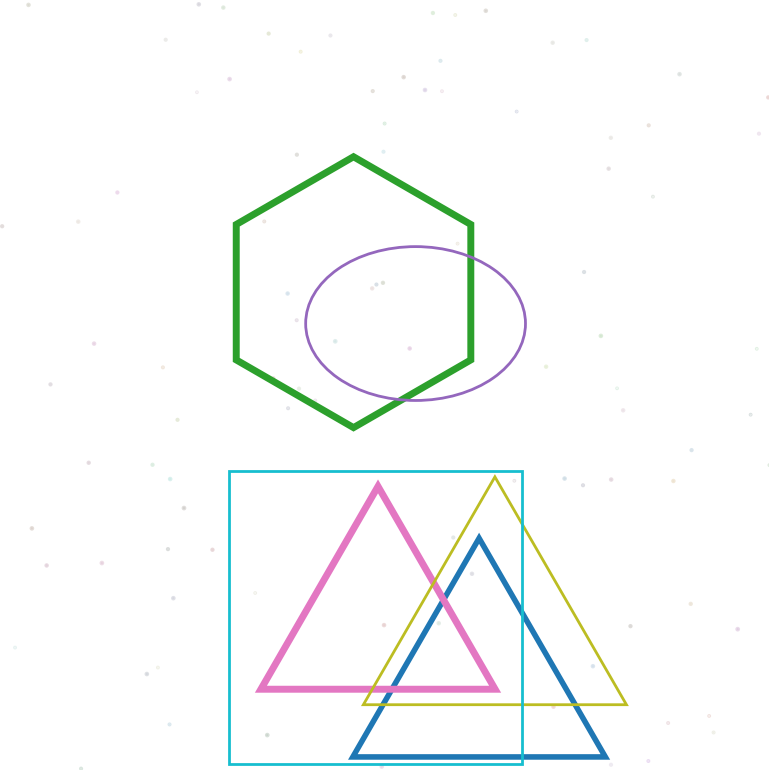[{"shape": "triangle", "thickness": 2, "radius": 0.95, "center": [0.622, 0.112]}, {"shape": "hexagon", "thickness": 2.5, "radius": 0.88, "center": [0.459, 0.621]}, {"shape": "oval", "thickness": 1, "radius": 0.71, "center": [0.54, 0.58]}, {"shape": "triangle", "thickness": 2.5, "radius": 0.88, "center": [0.491, 0.193]}, {"shape": "triangle", "thickness": 1, "radius": 0.99, "center": [0.643, 0.183]}, {"shape": "square", "thickness": 1, "radius": 0.95, "center": [0.487, 0.198]}]